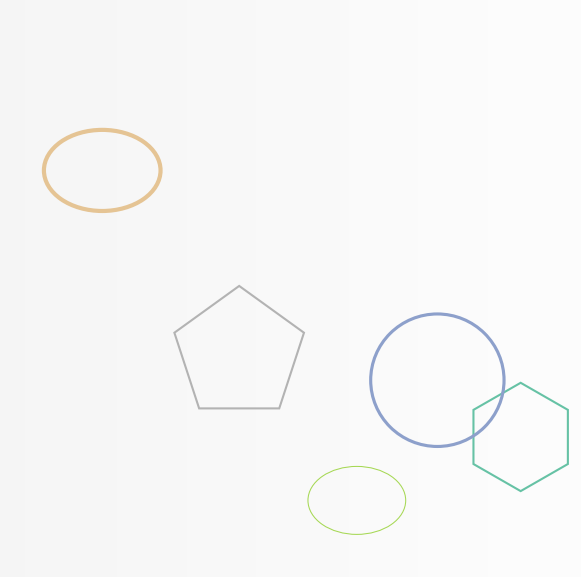[{"shape": "hexagon", "thickness": 1, "radius": 0.47, "center": [0.896, 0.243]}, {"shape": "circle", "thickness": 1.5, "radius": 0.57, "center": [0.752, 0.341]}, {"shape": "oval", "thickness": 0.5, "radius": 0.42, "center": [0.614, 0.133]}, {"shape": "oval", "thickness": 2, "radius": 0.5, "center": [0.176, 0.704]}, {"shape": "pentagon", "thickness": 1, "radius": 0.59, "center": [0.411, 0.387]}]